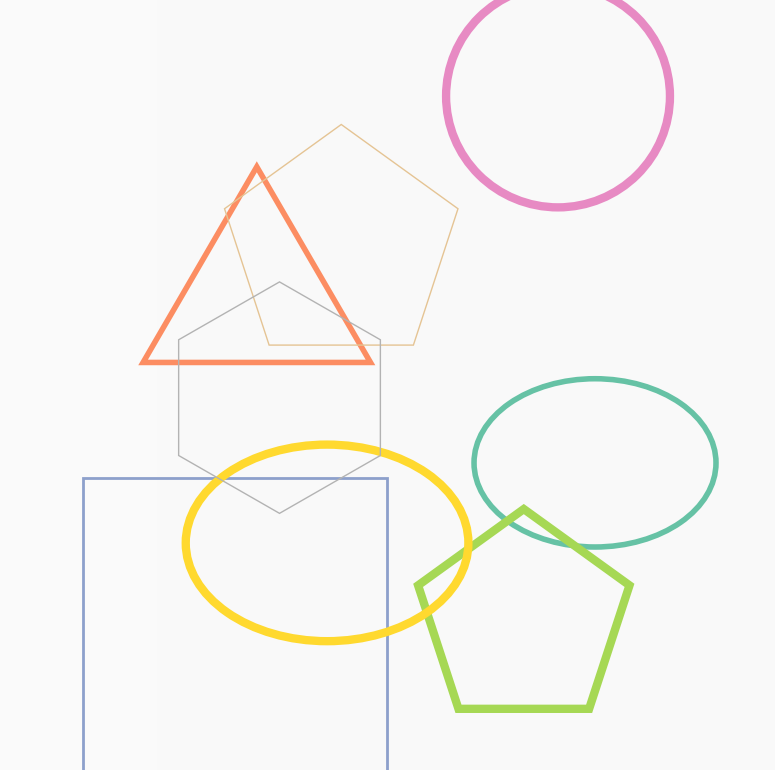[{"shape": "oval", "thickness": 2, "radius": 0.78, "center": [0.768, 0.399]}, {"shape": "triangle", "thickness": 2, "radius": 0.85, "center": [0.331, 0.614]}, {"shape": "square", "thickness": 1, "radius": 0.98, "center": [0.303, 0.183]}, {"shape": "circle", "thickness": 3, "radius": 0.72, "center": [0.72, 0.875]}, {"shape": "pentagon", "thickness": 3, "radius": 0.72, "center": [0.676, 0.195]}, {"shape": "oval", "thickness": 3, "radius": 0.91, "center": [0.422, 0.295]}, {"shape": "pentagon", "thickness": 0.5, "radius": 0.79, "center": [0.44, 0.68]}, {"shape": "hexagon", "thickness": 0.5, "radius": 0.75, "center": [0.361, 0.484]}]